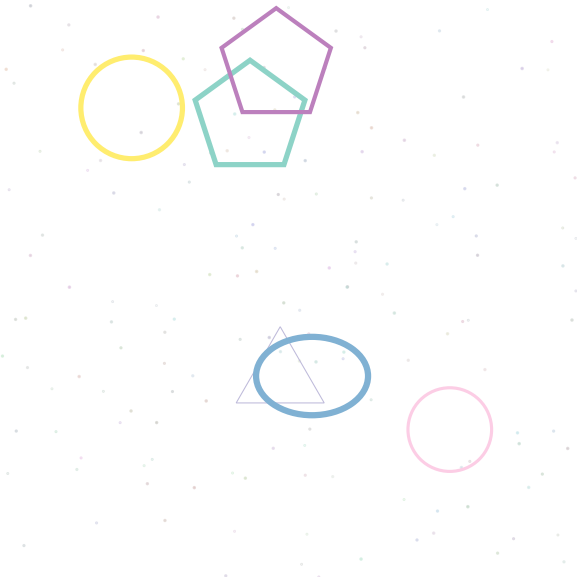[{"shape": "pentagon", "thickness": 2.5, "radius": 0.5, "center": [0.433, 0.795]}, {"shape": "triangle", "thickness": 0.5, "radius": 0.44, "center": [0.485, 0.345]}, {"shape": "oval", "thickness": 3, "radius": 0.48, "center": [0.54, 0.348]}, {"shape": "circle", "thickness": 1.5, "radius": 0.36, "center": [0.779, 0.255]}, {"shape": "pentagon", "thickness": 2, "radius": 0.5, "center": [0.478, 0.886]}, {"shape": "circle", "thickness": 2.5, "radius": 0.44, "center": [0.228, 0.812]}]